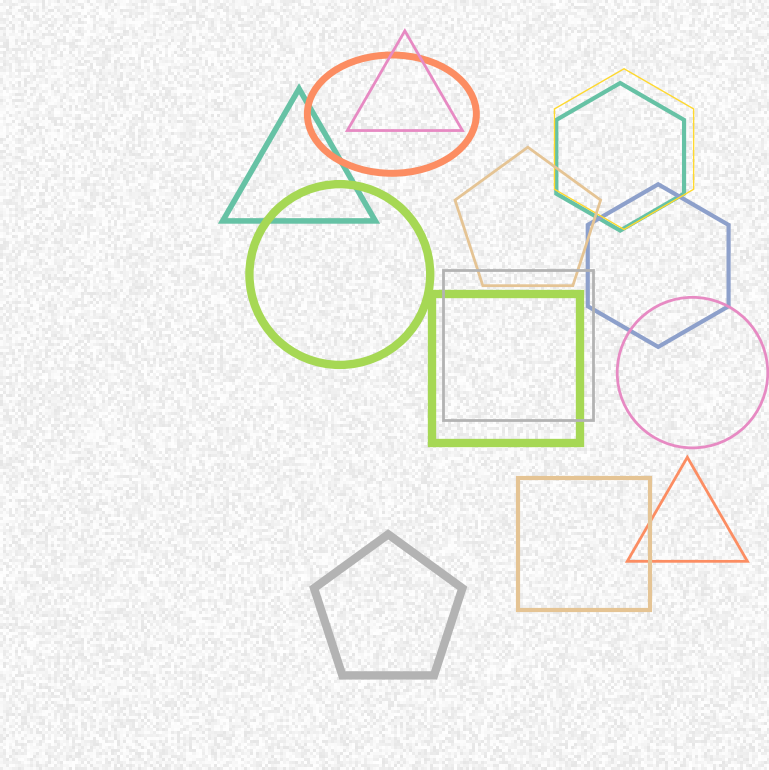[{"shape": "hexagon", "thickness": 1.5, "radius": 0.48, "center": [0.805, 0.796]}, {"shape": "triangle", "thickness": 2, "radius": 0.57, "center": [0.388, 0.77]}, {"shape": "oval", "thickness": 2.5, "radius": 0.55, "center": [0.509, 0.852]}, {"shape": "triangle", "thickness": 1, "radius": 0.45, "center": [0.893, 0.316]}, {"shape": "hexagon", "thickness": 1.5, "radius": 0.53, "center": [0.855, 0.655]}, {"shape": "circle", "thickness": 1, "radius": 0.49, "center": [0.899, 0.516]}, {"shape": "triangle", "thickness": 1, "radius": 0.43, "center": [0.526, 0.874]}, {"shape": "circle", "thickness": 3, "radius": 0.59, "center": [0.441, 0.643]}, {"shape": "square", "thickness": 3, "radius": 0.48, "center": [0.657, 0.521]}, {"shape": "hexagon", "thickness": 0.5, "radius": 0.52, "center": [0.81, 0.806]}, {"shape": "square", "thickness": 1.5, "radius": 0.43, "center": [0.758, 0.294]}, {"shape": "pentagon", "thickness": 1, "radius": 0.5, "center": [0.685, 0.709]}, {"shape": "pentagon", "thickness": 3, "radius": 0.51, "center": [0.504, 0.205]}, {"shape": "square", "thickness": 1, "radius": 0.49, "center": [0.673, 0.552]}]